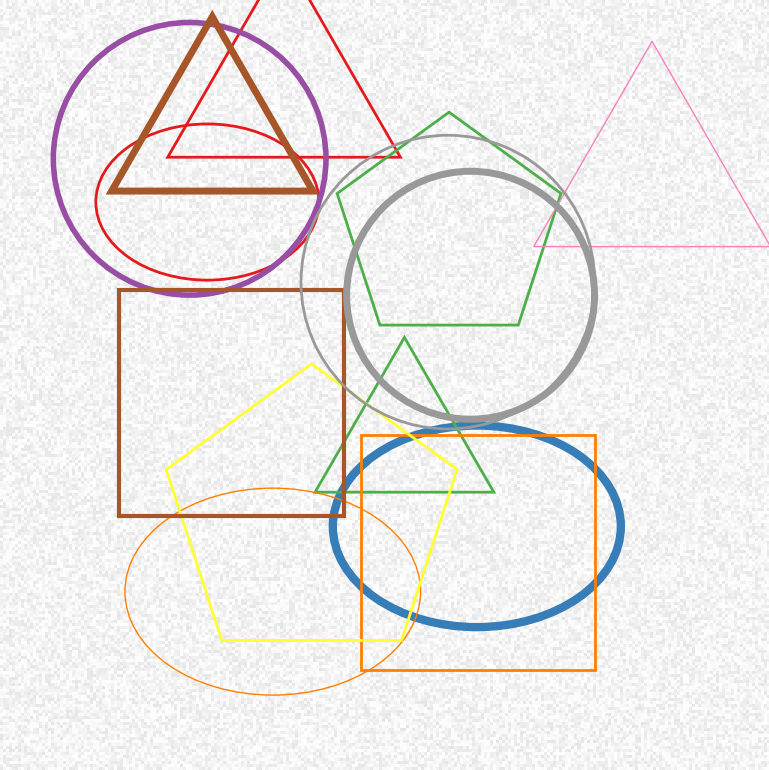[{"shape": "triangle", "thickness": 1, "radius": 0.87, "center": [0.369, 0.883]}, {"shape": "oval", "thickness": 1, "radius": 0.72, "center": [0.269, 0.738]}, {"shape": "oval", "thickness": 3, "radius": 0.94, "center": [0.619, 0.316]}, {"shape": "triangle", "thickness": 1, "radius": 0.67, "center": [0.525, 0.428]}, {"shape": "pentagon", "thickness": 1, "radius": 0.76, "center": [0.583, 0.701]}, {"shape": "circle", "thickness": 2, "radius": 0.89, "center": [0.246, 0.794]}, {"shape": "square", "thickness": 1, "radius": 0.76, "center": [0.621, 0.282]}, {"shape": "oval", "thickness": 0.5, "radius": 0.96, "center": [0.354, 0.232]}, {"shape": "pentagon", "thickness": 1, "radius": 0.99, "center": [0.405, 0.329]}, {"shape": "square", "thickness": 1.5, "radius": 0.73, "center": [0.301, 0.476]}, {"shape": "triangle", "thickness": 2.5, "radius": 0.75, "center": [0.276, 0.827]}, {"shape": "triangle", "thickness": 0.5, "radius": 0.89, "center": [0.847, 0.769]}, {"shape": "circle", "thickness": 1, "radius": 0.95, "center": [0.582, 0.634]}, {"shape": "circle", "thickness": 2.5, "radius": 0.8, "center": [0.611, 0.617]}]